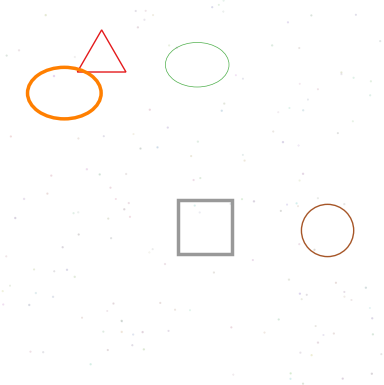[{"shape": "triangle", "thickness": 1, "radius": 0.36, "center": [0.264, 0.849]}, {"shape": "oval", "thickness": 0.5, "radius": 0.41, "center": [0.512, 0.832]}, {"shape": "oval", "thickness": 2.5, "radius": 0.48, "center": [0.167, 0.758]}, {"shape": "circle", "thickness": 1, "radius": 0.34, "center": [0.851, 0.401]}, {"shape": "square", "thickness": 2.5, "radius": 0.35, "center": [0.533, 0.41]}]